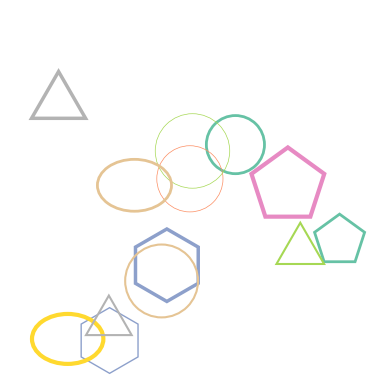[{"shape": "circle", "thickness": 2, "radius": 0.38, "center": [0.611, 0.624]}, {"shape": "pentagon", "thickness": 2, "radius": 0.34, "center": [0.882, 0.375]}, {"shape": "circle", "thickness": 0.5, "radius": 0.43, "center": [0.493, 0.536]}, {"shape": "hexagon", "thickness": 2.5, "radius": 0.47, "center": [0.433, 0.311]}, {"shape": "hexagon", "thickness": 1, "radius": 0.43, "center": [0.285, 0.116]}, {"shape": "pentagon", "thickness": 3, "radius": 0.5, "center": [0.748, 0.518]}, {"shape": "circle", "thickness": 0.5, "radius": 0.48, "center": [0.5, 0.608]}, {"shape": "triangle", "thickness": 1.5, "radius": 0.36, "center": [0.78, 0.35]}, {"shape": "oval", "thickness": 3, "radius": 0.46, "center": [0.176, 0.12]}, {"shape": "circle", "thickness": 1.5, "radius": 0.47, "center": [0.42, 0.27]}, {"shape": "oval", "thickness": 2, "radius": 0.48, "center": [0.349, 0.519]}, {"shape": "triangle", "thickness": 2.5, "radius": 0.41, "center": [0.152, 0.733]}, {"shape": "triangle", "thickness": 1.5, "radius": 0.34, "center": [0.283, 0.164]}]